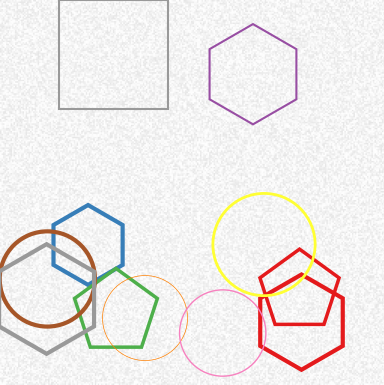[{"shape": "pentagon", "thickness": 2.5, "radius": 0.54, "center": [0.778, 0.245]}, {"shape": "hexagon", "thickness": 3, "radius": 0.62, "center": [0.783, 0.163]}, {"shape": "hexagon", "thickness": 3, "radius": 0.52, "center": [0.229, 0.364]}, {"shape": "pentagon", "thickness": 2.5, "radius": 0.57, "center": [0.301, 0.19]}, {"shape": "hexagon", "thickness": 1.5, "radius": 0.65, "center": [0.657, 0.807]}, {"shape": "circle", "thickness": 0.5, "radius": 0.55, "center": [0.377, 0.174]}, {"shape": "circle", "thickness": 2, "radius": 0.66, "center": [0.686, 0.365]}, {"shape": "circle", "thickness": 3, "radius": 0.62, "center": [0.123, 0.275]}, {"shape": "circle", "thickness": 1, "radius": 0.56, "center": [0.578, 0.135]}, {"shape": "hexagon", "thickness": 3, "radius": 0.71, "center": [0.121, 0.223]}, {"shape": "square", "thickness": 1.5, "radius": 0.71, "center": [0.295, 0.858]}]